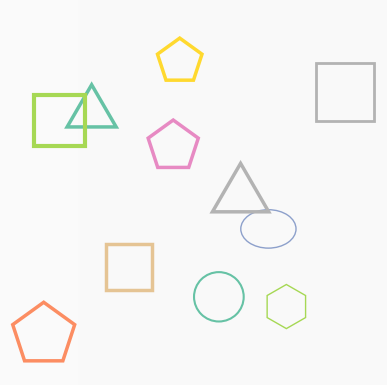[{"shape": "circle", "thickness": 1.5, "radius": 0.32, "center": [0.565, 0.229]}, {"shape": "triangle", "thickness": 2.5, "radius": 0.37, "center": [0.237, 0.707]}, {"shape": "pentagon", "thickness": 2.5, "radius": 0.42, "center": [0.113, 0.131]}, {"shape": "oval", "thickness": 1, "radius": 0.36, "center": [0.693, 0.405]}, {"shape": "pentagon", "thickness": 2.5, "radius": 0.34, "center": [0.447, 0.62]}, {"shape": "square", "thickness": 3, "radius": 0.33, "center": [0.153, 0.687]}, {"shape": "hexagon", "thickness": 1, "radius": 0.29, "center": [0.739, 0.204]}, {"shape": "pentagon", "thickness": 2.5, "radius": 0.3, "center": [0.464, 0.841]}, {"shape": "square", "thickness": 2.5, "radius": 0.3, "center": [0.334, 0.307]}, {"shape": "triangle", "thickness": 2.5, "radius": 0.42, "center": [0.621, 0.492]}, {"shape": "square", "thickness": 2, "radius": 0.37, "center": [0.891, 0.761]}]